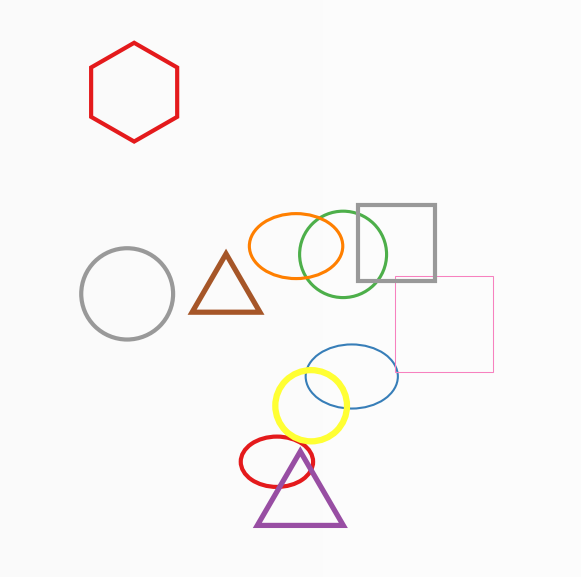[{"shape": "hexagon", "thickness": 2, "radius": 0.43, "center": [0.231, 0.84]}, {"shape": "oval", "thickness": 2, "radius": 0.31, "center": [0.476, 0.2]}, {"shape": "oval", "thickness": 1, "radius": 0.4, "center": [0.605, 0.347]}, {"shape": "circle", "thickness": 1.5, "radius": 0.37, "center": [0.59, 0.559]}, {"shape": "triangle", "thickness": 2.5, "radius": 0.43, "center": [0.517, 0.132]}, {"shape": "oval", "thickness": 1.5, "radius": 0.4, "center": [0.509, 0.573]}, {"shape": "circle", "thickness": 3, "radius": 0.31, "center": [0.535, 0.297]}, {"shape": "triangle", "thickness": 2.5, "radius": 0.34, "center": [0.389, 0.492]}, {"shape": "square", "thickness": 0.5, "radius": 0.42, "center": [0.764, 0.438]}, {"shape": "square", "thickness": 2, "radius": 0.33, "center": [0.682, 0.578]}, {"shape": "circle", "thickness": 2, "radius": 0.4, "center": [0.219, 0.49]}]